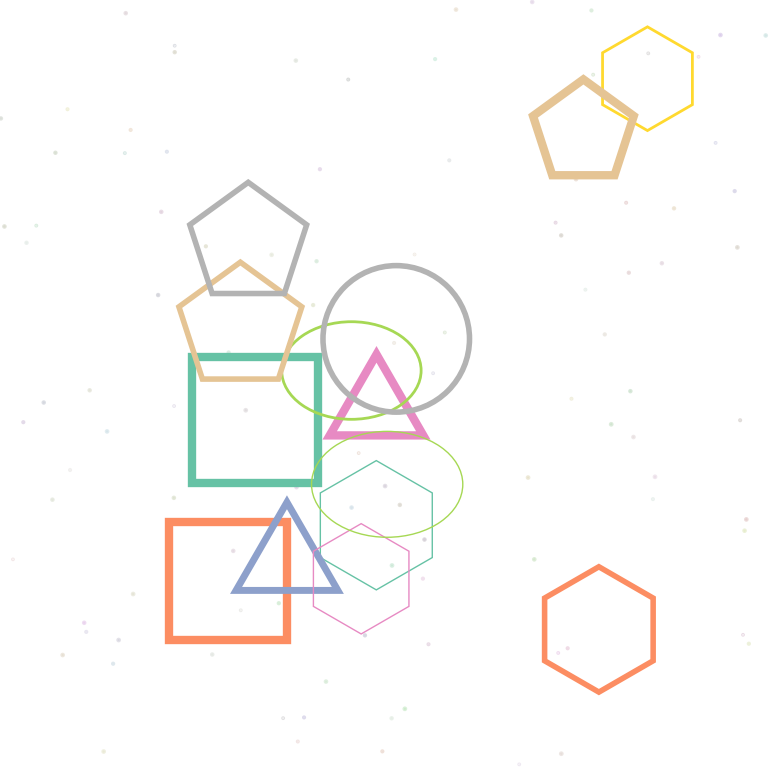[{"shape": "square", "thickness": 3, "radius": 0.41, "center": [0.331, 0.454]}, {"shape": "hexagon", "thickness": 0.5, "radius": 0.42, "center": [0.489, 0.318]}, {"shape": "square", "thickness": 3, "radius": 0.39, "center": [0.296, 0.246]}, {"shape": "hexagon", "thickness": 2, "radius": 0.41, "center": [0.778, 0.183]}, {"shape": "triangle", "thickness": 2.5, "radius": 0.38, "center": [0.373, 0.271]}, {"shape": "hexagon", "thickness": 0.5, "radius": 0.36, "center": [0.469, 0.248]}, {"shape": "triangle", "thickness": 3, "radius": 0.35, "center": [0.489, 0.47]}, {"shape": "oval", "thickness": 0.5, "radius": 0.49, "center": [0.503, 0.371]}, {"shape": "oval", "thickness": 1, "radius": 0.45, "center": [0.456, 0.519]}, {"shape": "hexagon", "thickness": 1, "radius": 0.34, "center": [0.841, 0.898]}, {"shape": "pentagon", "thickness": 3, "radius": 0.34, "center": [0.758, 0.828]}, {"shape": "pentagon", "thickness": 2, "radius": 0.42, "center": [0.312, 0.576]}, {"shape": "circle", "thickness": 2, "radius": 0.48, "center": [0.515, 0.56]}, {"shape": "pentagon", "thickness": 2, "radius": 0.4, "center": [0.322, 0.683]}]